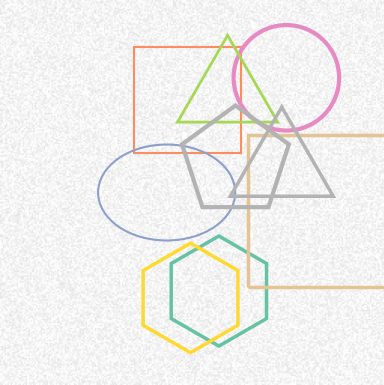[{"shape": "hexagon", "thickness": 2.5, "radius": 0.71, "center": [0.568, 0.244]}, {"shape": "square", "thickness": 1.5, "radius": 0.69, "center": [0.487, 0.74]}, {"shape": "oval", "thickness": 1.5, "radius": 0.89, "center": [0.433, 0.5]}, {"shape": "circle", "thickness": 3, "radius": 0.69, "center": [0.744, 0.798]}, {"shape": "triangle", "thickness": 2, "radius": 0.75, "center": [0.591, 0.758]}, {"shape": "hexagon", "thickness": 2.5, "radius": 0.71, "center": [0.495, 0.226]}, {"shape": "square", "thickness": 2.5, "radius": 0.99, "center": [0.841, 0.452]}, {"shape": "triangle", "thickness": 2.5, "radius": 0.77, "center": [0.732, 0.567]}, {"shape": "pentagon", "thickness": 3, "radius": 0.73, "center": [0.612, 0.58]}]